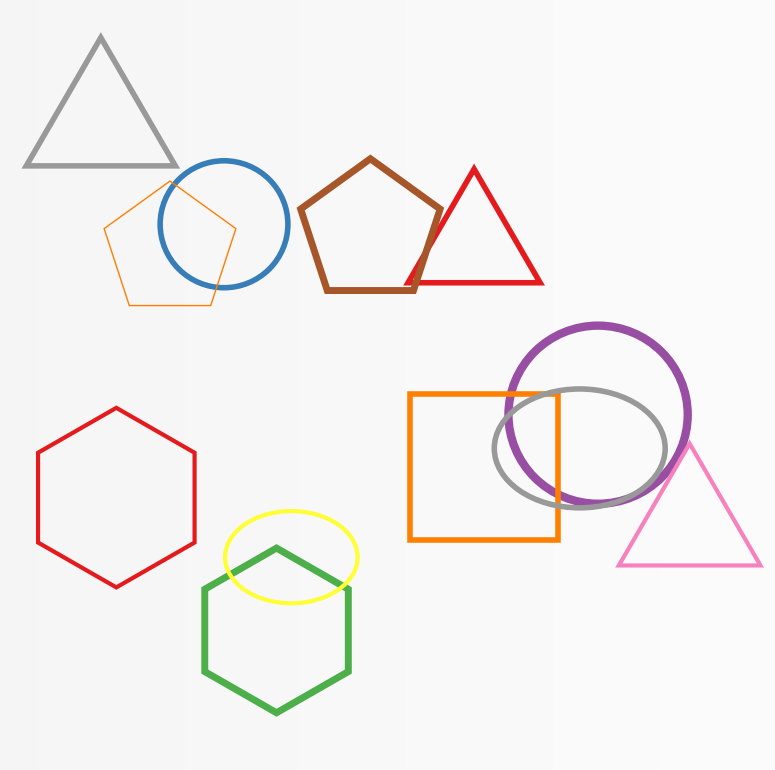[{"shape": "hexagon", "thickness": 1.5, "radius": 0.58, "center": [0.15, 0.354]}, {"shape": "triangle", "thickness": 2, "radius": 0.49, "center": [0.612, 0.682]}, {"shape": "circle", "thickness": 2, "radius": 0.41, "center": [0.289, 0.709]}, {"shape": "hexagon", "thickness": 2.5, "radius": 0.53, "center": [0.357, 0.181]}, {"shape": "circle", "thickness": 3, "radius": 0.58, "center": [0.772, 0.461]}, {"shape": "pentagon", "thickness": 0.5, "radius": 0.45, "center": [0.219, 0.675]}, {"shape": "square", "thickness": 2, "radius": 0.48, "center": [0.624, 0.394]}, {"shape": "oval", "thickness": 1.5, "radius": 0.43, "center": [0.376, 0.276]}, {"shape": "pentagon", "thickness": 2.5, "radius": 0.47, "center": [0.478, 0.699]}, {"shape": "triangle", "thickness": 1.5, "radius": 0.53, "center": [0.89, 0.318]}, {"shape": "oval", "thickness": 2, "radius": 0.55, "center": [0.748, 0.418]}, {"shape": "triangle", "thickness": 2, "radius": 0.56, "center": [0.13, 0.84]}]